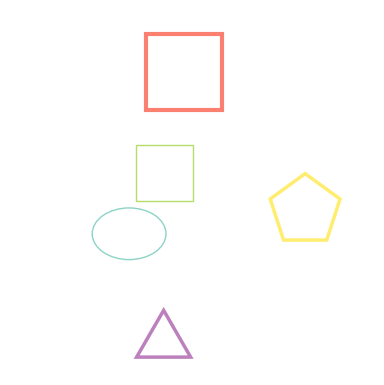[{"shape": "oval", "thickness": 1, "radius": 0.48, "center": [0.335, 0.393]}, {"shape": "square", "thickness": 3, "radius": 0.49, "center": [0.478, 0.813]}, {"shape": "square", "thickness": 1, "radius": 0.37, "center": [0.428, 0.55]}, {"shape": "triangle", "thickness": 2.5, "radius": 0.41, "center": [0.425, 0.113]}, {"shape": "pentagon", "thickness": 2.5, "radius": 0.48, "center": [0.793, 0.454]}]